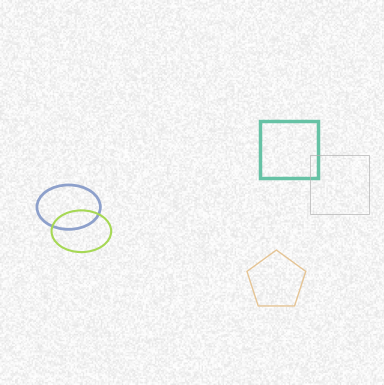[{"shape": "square", "thickness": 2.5, "radius": 0.37, "center": [0.751, 0.612]}, {"shape": "oval", "thickness": 2, "radius": 0.41, "center": [0.178, 0.462]}, {"shape": "oval", "thickness": 1.5, "radius": 0.39, "center": [0.211, 0.399]}, {"shape": "pentagon", "thickness": 1, "radius": 0.4, "center": [0.718, 0.27]}, {"shape": "square", "thickness": 0.5, "radius": 0.39, "center": [0.881, 0.52]}]